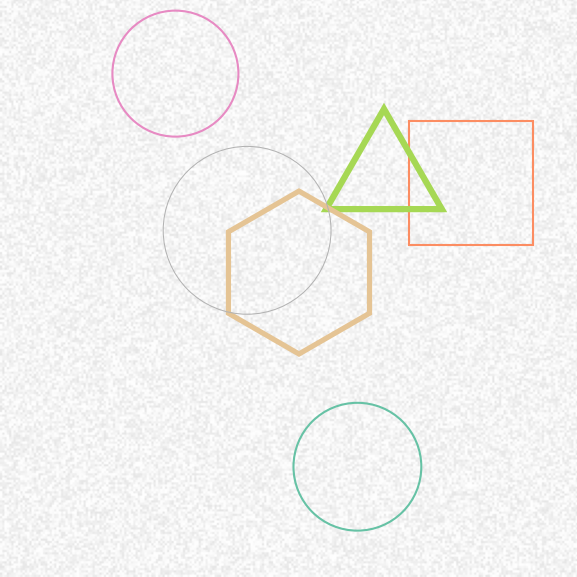[{"shape": "circle", "thickness": 1, "radius": 0.55, "center": [0.619, 0.191]}, {"shape": "square", "thickness": 1, "radius": 0.54, "center": [0.816, 0.683]}, {"shape": "circle", "thickness": 1, "radius": 0.55, "center": [0.304, 0.872]}, {"shape": "triangle", "thickness": 3, "radius": 0.58, "center": [0.665, 0.695]}, {"shape": "hexagon", "thickness": 2.5, "radius": 0.71, "center": [0.518, 0.527]}, {"shape": "circle", "thickness": 0.5, "radius": 0.73, "center": [0.428, 0.6]}]